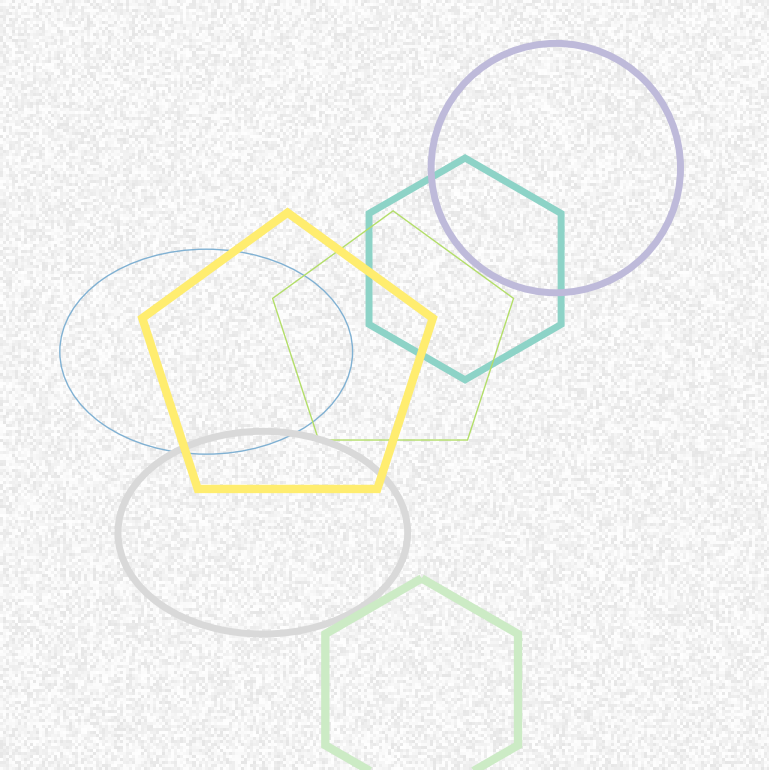[{"shape": "hexagon", "thickness": 2.5, "radius": 0.72, "center": [0.604, 0.651]}, {"shape": "circle", "thickness": 2.5, "radius": 0.81, "center": [0.722, 0.782]}, {"shape": "oval", "thickness": 0.5, "radius": 0.95, "center": [0.268, 0.543]}, {"shape": "pentagon", "thickness": 0.5, "radius": 0.82, "center": [0.51, 0.562]}, {"shape": "oval", "thickness": 2.5, "radius": 0.94, "center": [0.341, 0.308]}, {"shape": "hexagon", "thickness": 3, "radius": 0.72, "center": [0.548, 0.104]}, {"shape": "pentagon", "thickness": 3, "radius": 0.99, "center": [0.373, 0.525]}]